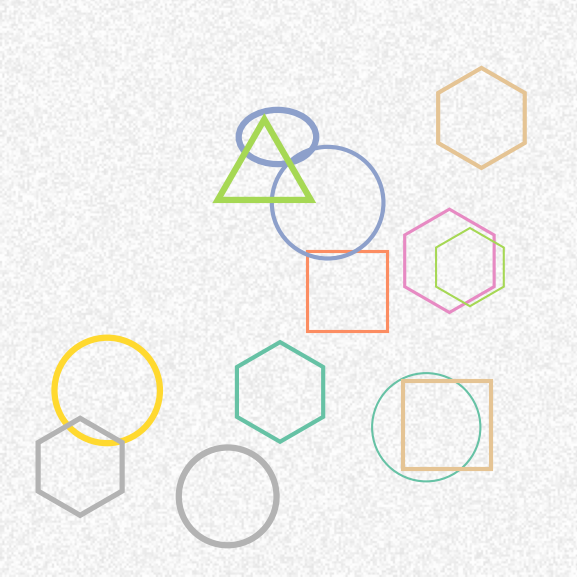[{"shape": "circle", "thickness": 1, "radius": 0.47, "center": [0.738, 0.259]}, {"shape": "hexagon", "thickness": 2, "radius": 0.43, "center": [0.485, 0.32]}, {"shape": "square", "thickness": 1.5, "radius": 0.35, "center": [0.601, 0.495]}, {"shape": "oval", "thickness": 3, "radius": 0.34, "center": [0.48, 0.762]}, {"shape": "circle", "thickness": 2, "radius": 0.48, "center": [0.567, 0.648]}, {"shape": "hexagon", "thickness": 1.5, "radius": 0.45, "center": [0.778, 0.547]}, {"shape": "triangle", "thickness": 3, "radius": 0.47, "center": [0.458, 0.699]}, {"shape": "hexagon", "thickness": 1, "radius": 0.34, "center": [0.814, 0.537]}, {"shape": "circle", "thickness": 3, "radius": 0.46, "center": [0.186, 0.323]}, {"shape": "square", "thickness": 2, "radius": 0.38, "center": [0.774, 0.264]}, {"shape": "hexagon", "thickness": 2, "radius": 0.43, "center": [0.834, 0.795]}, {"shape": "hexagon", "thickness": 2.5, "radius": 0.42, "center": [0.139, 0.191]}, {"shape": "circle", "thickness": 3, "radius": 0.42, "center": [0.394, 0.14]}]